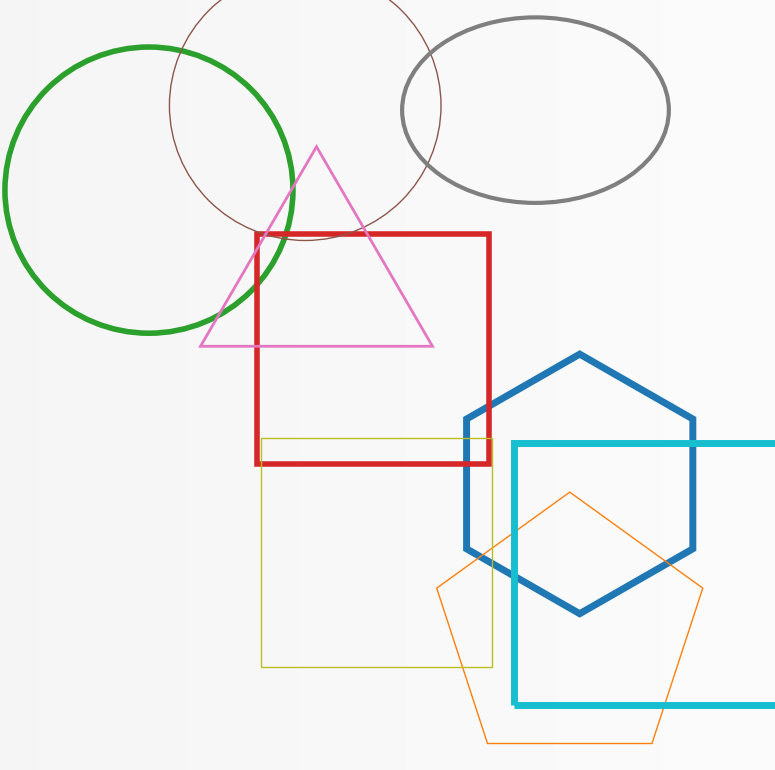[{"shape": "hexagon", "thickness": 2.5, "radius": 0.84, "center": [0.748, 0.372]}, {"shape": "pentagon", "thickness": 0.5, "radius": 0.9, "center": [0.735, 0.18]}, {"shape": "circle", "thickness": 2, "radius": 0.93, "center": [0.192, 0.753]}, {"shape": "square", "thickness": 2, "radius": 0.75, "center": [0.481, 0.547]}, {"shape": "circle", "thickness": 0.5, "radius": 0.88, "center": [0.394, 0.863]}, {"shape": "triangle", "thickness": 1, "radius": 0.86, "center": [0.408, 0.637]}, {"shape": "oval", "thickness": 1.5, "radius": 0.86, "center": [0.691, 0.857]}, {"shape": "square", "thickness": 0.5, "radius": 0.75, "center": [0.486, 0.282]}, {"shape": "square", "thickness": 2.5, "radius": 0.85, "center": [0.834, 0.254]}]